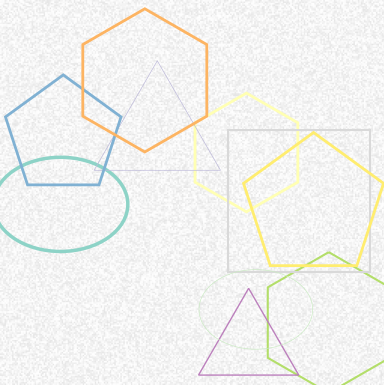[{"shape": "oval", "thickness": 2.5, "radius": 0.87, "center": [0.157, 0.469]}, {"shape": "hexagon", "thickness": 2, "radius": 0.77, "center": [0.64, 0.604]}, {"shape": "triangle", "thickness": 0.5, "radius": 0.95, "center": [0.409, 0.652]}, {"shape": "pentagon", "thickness": 2, "radius": 0.79, "center": [0.164, 0.648]}, {"shape": "hexagon", "thickness": 2, "radius": 0.93, "center": [0.376, 0.791]}, {"shape": "hexagon", "thickness": 1.5, "radius": 0.91, "center": [0.854, 0.162]}, {"shape": "square", "thickness": 1.5, "radius": 0.92, "center": [0.776, 0.478]}, {"shape": "triangle", "thickness": 1, "radius": 0.75, "center": [0.646, 0.101]}, {"shape": "oval", "thickness": 0.5, "radius": 0.74, "center": [0.665, 0.196]}, {"shape": "pentagon", "thickness": 2, "radius": 0.96, "center": [0.814, 0.465]}]